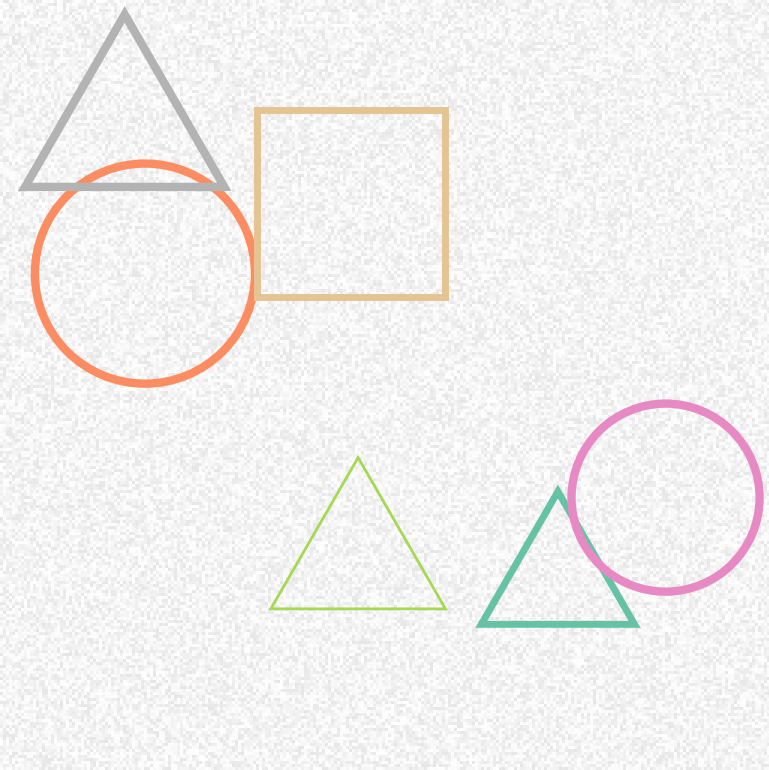[{"shape": "triangle", "thickness": 2.5, "radius": 0.57, "center": [0.725, 0.247]}, {"shape": "circle", "thickness": 3, "radius": 0.71, "center": [0.188, 0.645]}, {"shape": "circle", "thickness": 3, "radius": 0.61, "center": [0.864, 0.354]}, {"shape": "triangle", "thickness": 1, "radius": 0.66, "center": [0.465, 0.275]}, {"shape": "square", "thickness": 2.5, "radius": 0.61, "center": [0.455, 0.736]}, {"shape": "triangle", "thickness": 3, "radius": 0.75, "center": [0.162, 0.832]}]